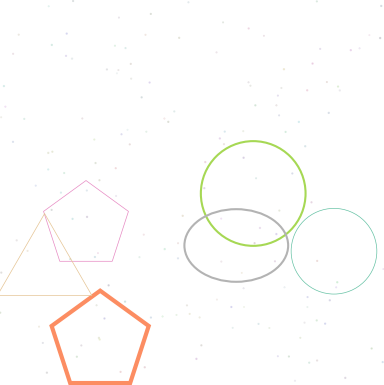[{"shape": "circle", "thickness": 0.5, "radius": 0.56, "center": [0.868, 0.347]}, {"shape": "pentagon", "thickness": 3, "radius": 0.66, "center": [0.26, 0.112]}, {"shape": "pentagon", "thickness": 0.5, "radius": 0.58, "center": [0.223, 0.415]}, {"shape": "circle", "thickness": 1.5, "radius": 0.68, "center": [0.658, 0.497]}, {"shape": "triangle", "thickness": 0.5, "radius": 0.71, "center": [0.116, 0.303]}, {"shape": "oval", "thickness": 1.5, "radius": 0.67, "center": [0.614, 0.362]}]